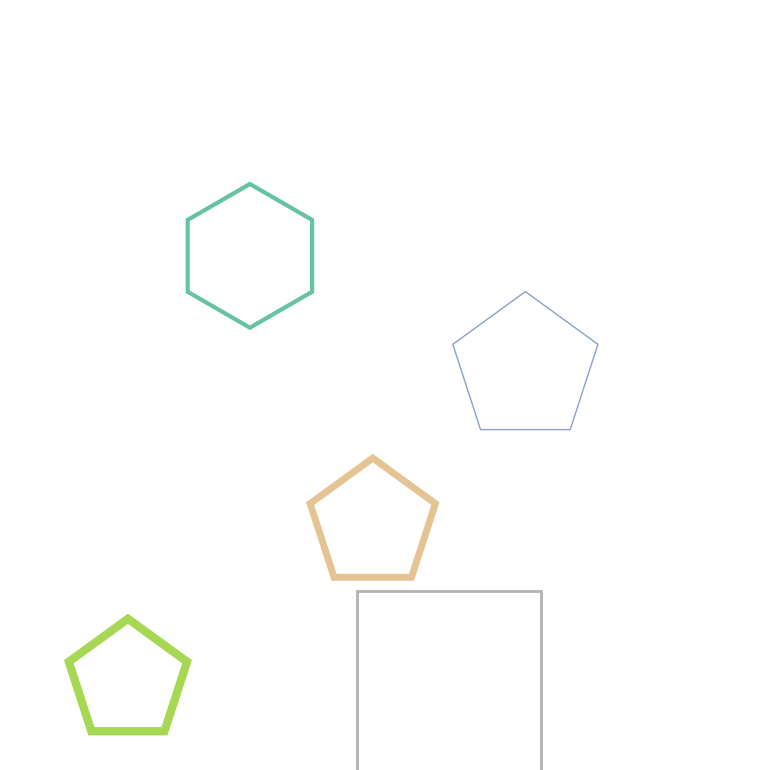[{"shape": "hexagon", "thickness": 1.5, "radius": 0.47, "center": [0.325, 0.668]}, {"shape": "pentagon", "thickness": 0.5, "radius": 0.5, "center": [0.682, 0.522]}, {"shape": "pentagon", "thickness": 3, "radius": 0.4, "center": [0.166, 0.116]}, {"shape": "pentagon", "thickness": 2.5, "radius": 0.43, "center": [0.484, 0.32]}, {"shape": "square", "thickness": 1, "radius": 0.6, "center": [0.583, 0.113]}]